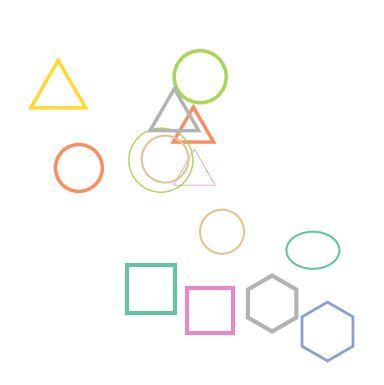[{"shape": "oval", "thickness": 1.5, "radius": 0.34, "center": [0.813, 0.35]}, {"shape": "square", "thickness": 3, "radius": 0.31, "center": [0.392, 0.249]}, {"shape": "circle", "thickness": 2.5, "radius": 0.3, "center": [0.205, 0.564]}, {"shape": "triangle", "thickness": 2.5, "radius": 0.3, "center": [0.502, 0.661]}, {"shape": "hexagon", "thickness": 2, "radius": 0.38, "center": [0.851, 0.139]}, {"shape": "square", "thickness": 3, "radius": 0.29, "center": [0.545, 0.194]}, {"shape": "triangle", "thickness": 0.5, "radius": 0.31, "center": [0.505, 0.55]}, {"shape": "circle", "thickness": 1, "radius": 0.42, "center": [0.418, 0.584]}, {"shape": "circle", "thickness": 2.5, "radius": 0.34, "center": [0.52, 0.801]}, {"shape": "triangle", "thickness": 2.5, "radius": 0.41, "center": [0.151, 0.761]}, {"shape": "circle", "thickness": 1.5, "radius": 0.29, "center": [0.577, 0.398]}, {"shape": "circle", "thickness": 1.5, "radius": 0.3, "center": [0.429, 0.587]}, {"shape": "hexagon", "thickness": 3, "radius": 0.36, "center": [0.707, 0.212]}, {"shape": "triangle", "thickness": 2.5, "radius": 0.36, "center": [0.453, 0.697]}]